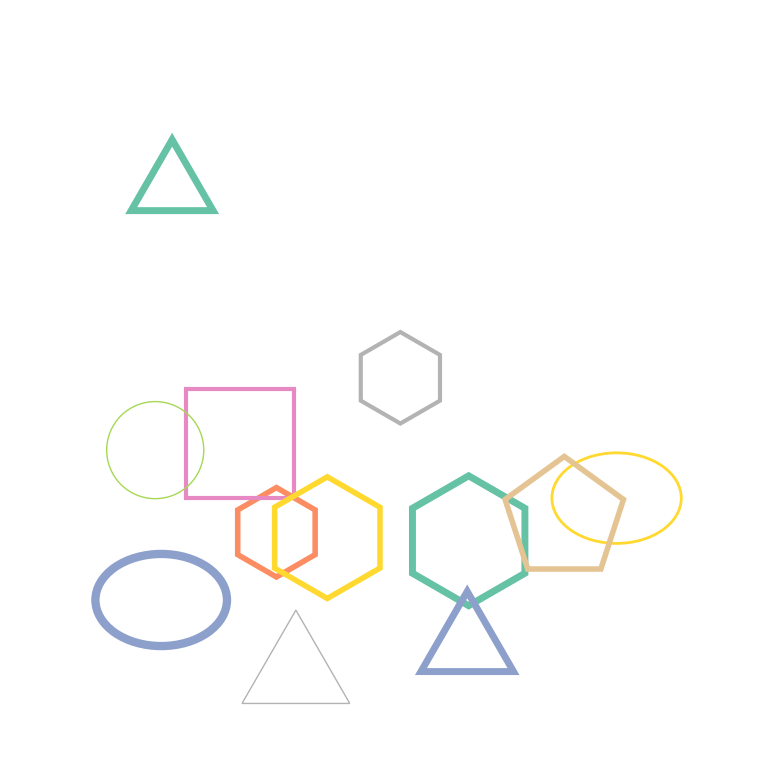[{"shape": "triangle", "thickness": 2.5, "radius": 0.31, "center": [0.224, 0.757]}, {"shape": "hexagon", "thickness": 2.5, "radius": 0.42, "center": [0.609, 0.298]}, {"shape": "hexagon", "thickness": 2, "radius": 0.29, "center": [0.359, 0.309]}, {"shape": "oval", "thickness": 3, "radius": 0.43, "center": [0.209, 0.221]}, {"shape": "triangle", "thickness": 2.5, "radius": 0.35, "center": [0.607, 0.163]}, {"shape": "square", "thickness": 1.5, "radius": 0.35, "center": [0.312, 0.424]}, {"shape": "circle", "thickness": 0.5, "radius": 0.32, "center": [0.202, 0.415]}, {"shape": "hexagon", "thickness": 2, "radius": 0.39, "center": [0.425, 0.302]}, {"shape": "oval", "thickness": 1, "radius": 0.42, "center": [0.801, 0.353]}, {"shape": "pentagon", "thickness": 2, "radius": 0.4, "center": [0.733, 0.326]}, {"shape": "hexagon", "thickness": 1.5, "radius": 0.3, "center": [0.52, 0.509]}, {"shape": "triangle", "thickness": 0.5, "radius": 0.4, "center": [0.384, 0.127]}]